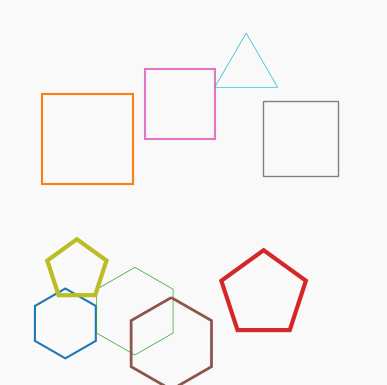[{"shape": "hexagon", "thickness": 1.5, "radius": 0.45, "center": [0.169, 0.16]}, {"shape": "square", "thickness": 1.5, "radius": 0.58, "center": [0.226, 0.639]}, {"shape": "hexagon", "thickness": 0.5, "radius": 0.57, "center": [0.348, 0.192]}, {"shape": "pentagon", "thickness": 3, "radius": 0.57, "center": [0.68, 0.235]}, {"shape": "hexagon", "thickness": 2, "radius": 0.6, "center": [0.442, 0.107]}, {"shape": "square", "thickness": 1.5, "radius": 0.46, "center": [0.465, 0.73]}, {"shape": "square", "thickness": 1, "radius": 0.48, "center": [0.775, 0.64]}, {"shape": "pentagon", "thickness": 3, "radius": 0.4, "center": [0.198, 0.298]}, {"shape": "triangle", "thickness": 0.5, "radius": 0.47, "center": [0.635, 0.82]}]